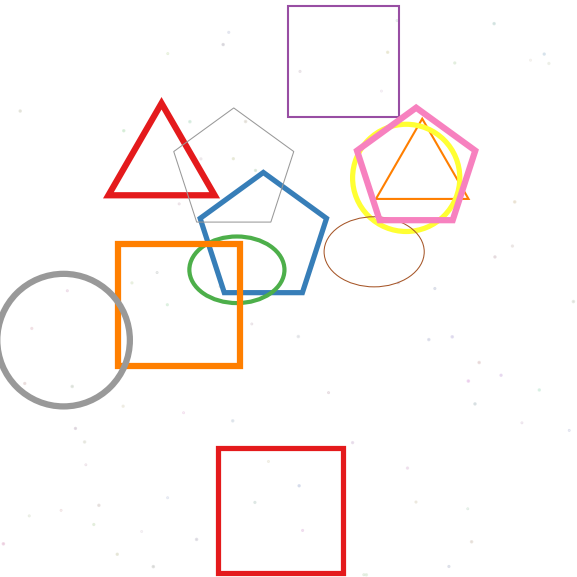[{"shape": "triangle", "thickness": 3, "radius": 0.53, "center": [0.28, 0.714]}, {"shape": "square", "thickness": 2.5, "radius": 0.54, "center": [0.485, 0.115]}, {"shape": "pentagon", "thickness": 2.5, "radius": 0.58, "center": [0.456, 0.585]}, {"shape": "oval", "thickness": 2, "radius": 0.41, "center": [0.41, 0.532]}, {"shape": "square", "thickness": 1, "radius": 0.48, "center": [0.595, 0.893]}, {"shape": "square", "thickness": 3, "radius": 0.53, "center": [0.31, 0.471]}, {"shape": "triangle", "thickness": 1, "radius": 0.46, "center": [0.731, 0.701]}, {"shape": "circle", "thickness": 2.5, "radius": 0.46, "center": [0.703, 0.691]}, {"shape": "oval", "thickness": 0.5, "radius": 0.43, "center": [0.648, 0.563]}, {"shape": "pentagon", "thickness": 3, "radius": 0.54, "center": [0.721, 0.705]}, {"shape": "pentagon", "thickness": 0.5, "radius": 0.55, "center": [0.405, 0.703]}, {"shape": "circle", "thickness": 3, "radius": 0.57, "center": [0.11, 0.41]}]